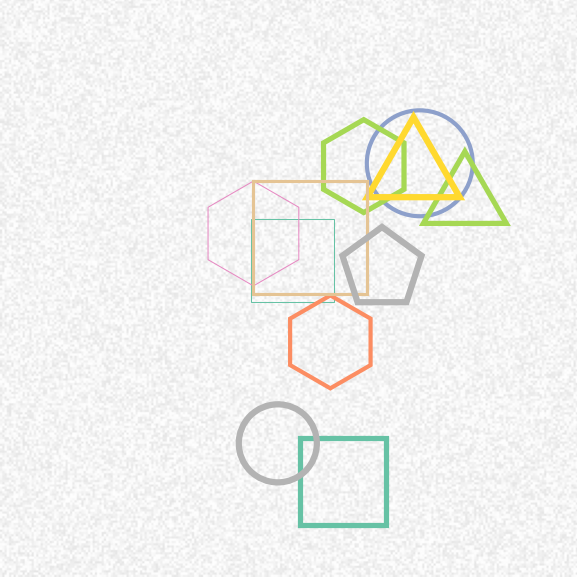[{"shape": "square", "thickness": 2.5, "radius": 0.37, "center": [0.594, 0.165]}, {"shape": "square", "thickness": 0.5, "radius": 0.36, "center": [0.507, 0.548]}, {"shape": "hexagon", "thickness": 2, "radius": 0.4, "center": [0.572, 0.407]}, {"shape": "circle", "thickness": 2, "radius": 0.46, "center": [0.727, 0.716]}, {"shape": "hexagon", "thickness": 0.5, "radius": 0.45, "center": [0.439, 0.595]}, {"shape": "hexagon", "thickness": 2.5, "radius": 0.4, "center": [0.63, 0.712]}, {"shape": "triangle", "thickness": 2.5, "radius": 0.42, "center": [0.805, 0.654]}, {"shape": "triangle", "thickness": 3, "radius": 0.46, "center": [0.716, 0.704]}, {"shape": "square", "thickness": 1.5, "radius": 0.49, "center": [0.537, 0.588]}, {"shape": "circle", "thickness": 3, "radius": 0.34, "center": [0.481, 0.231]}, {"shape": "pentagon", "thickness": 3, "radius": 0.36, "center": [0.661, 0.534]}]